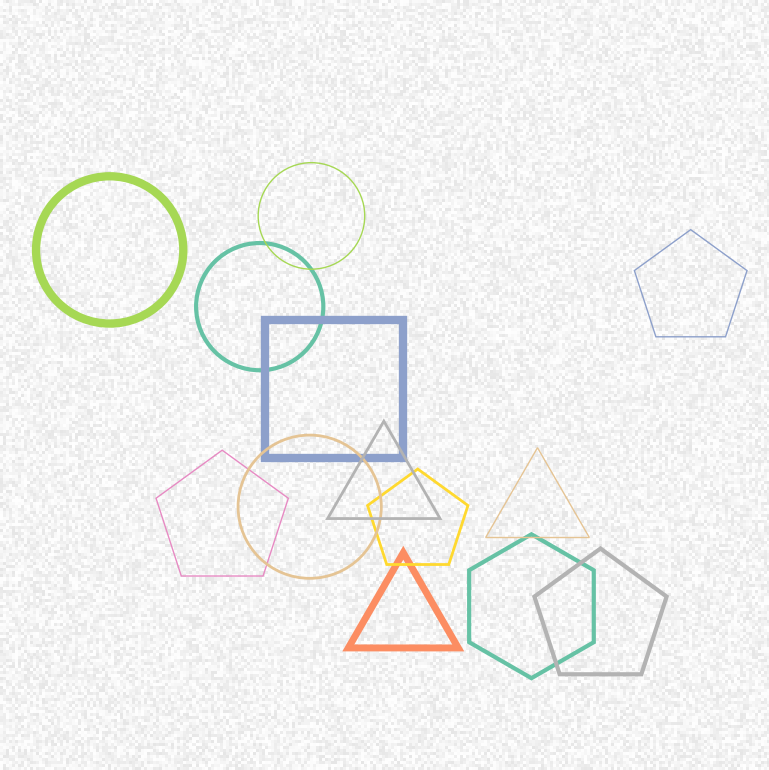[{"shape": "hexagon", "thickness": 1.5, "radius": 0.47, "center": [0.69, 0.213]}, {"shape": "circle", "thickness": 1.5, "radius": 0.41, "center": [0.337, 0.602]}, {"shape": "triangle", "thickness": 2.5, "radius": 0.41, "center": [0.524, 0.2]}, {"shape": "square", "thickness": 3, "radius": 0.45, "center": [0.433, 0.494]}, {"shape": "pentagon", "thickness": 0.5, "radius": 0.38, "center": [0.897, 0.625]}, {"shape": "pentagon", "thickness": 0.5, "radius": 0.45, "center": [0.289, 0.325]}, {"shape": "circle", "thickness": 0.5, "radius": 0.35, "center": [0.404, 0.72]}, {"shape": "circle", "thickness": 3, "radius": 0.48, "center": [0.142, 0.675]}, {"shape": "pentagon", "thickness": 1, "radius": 0.34, "center": [0.543, 0.322]}, {"shape": "circle", "thickness": 1, "radius": 0.47, "center": [0.402, 0.342]}, {"shape": "triangle", "thickness": 0.5, "radius": 0.39, "center": [0.698, 0.341]}, {"shape": "triangle", "thickness": 1, "radius": 0.42, "center": [0.498, 0.369]}, {"shape": "pentagon", "thickness": 1.5, "radius": 0.45, "center": [0.78, 0.197]}]